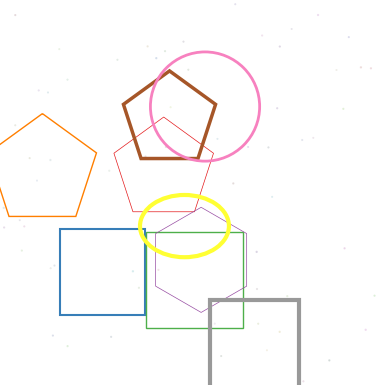[{"shape": "pentagon", "thickness": 0.5, "radius": 0.68, "center": [0.425, 0.56]}, {"shape": "square", "thickness": 1.5, "radius": 0.55, "center": [0.266, 0.294]}, {"shape": "square", "thickness": 1, "radius": 0.63, "center": [0.505, 0.272]}, {"shape": "hexagon", "thickness": 0.5, "radius": 0.68, "center": [0.522, 0.325]}, {"shape": "pentagon", "thickness": 1, "radius": 0.74, "center": [0.11, 0.557]}, {"shape": "oval", "thickness": 3, "radius": 0.58, "center": [0.479, 0.413]}, {"shape": "pentagon", "thickness": 2.5, "radius": 0.63, "center": [0.44, 0.69]}, {"shape": "circle", "thickness": 2, "radius": 0.71, "center": [0.533, 0.723]}, {"shape": "square", "thickness": 3, "radius": 0.58, "center": [0.661, 0.104]}]